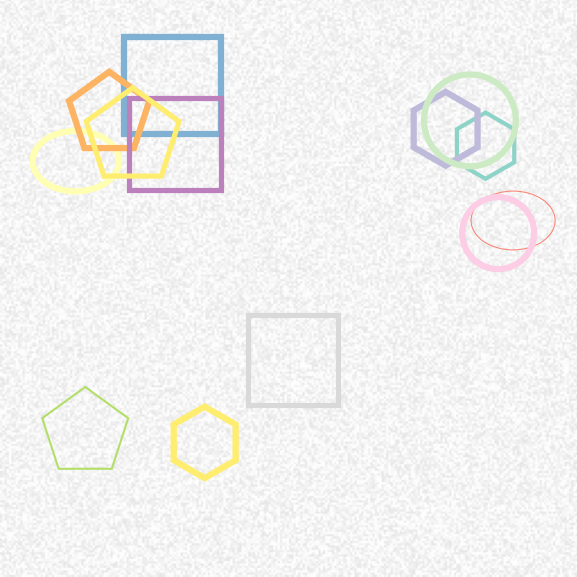[{"shape": "hexagon", "thickness": 2, "radius": 0.29, "center": [0.841, 0.747]}, {"shape": "oval", "thickness": 3, "radius": 0.37, "center": [0.131, 0.72]}, {"shape": "hexagon", "thickness": 3, "radius": 0.32, "center": [0.772, 0.776]}, {"shape": "oval", "thickness": 0.5, "radius": 0.36, "center": [0.888, 0.617]}, {"shape": "square", "thickness": 3, "radius": 0.42, "center": [0.298, 0.851]}, {"shape": "pentagon", "thickness": 3, "radius": 0.37, "center": [0.189, 0.802]}, {"shape": "pentagon", "thickness": 1, "radius": 0.39, "center": [0.148, 0.251]}, {"shape": "circle", "thickness": 3, "radius": 0.31, "center": [0.863, 0.595]}, {"shape": "square", "thickness": 2.5, "radius": 0.39, "center": [0.508, 0.376]}, {"shape": "square", "thickness": 2.5, "radius": 0.4, "center": [0.303, 0.75]}, {"shape": "circle", "thickness": 3, "radius": 0.4, "center": [0.814, 0.791]}, {"shape": "hexagon", "thickness": 3, "radius": 0.31, "center": [0.354, 0.233]}, {"shape": "pentagon", "thickness": 2.5, "radius": 0.42, "center": [0.23, 0.763]}]